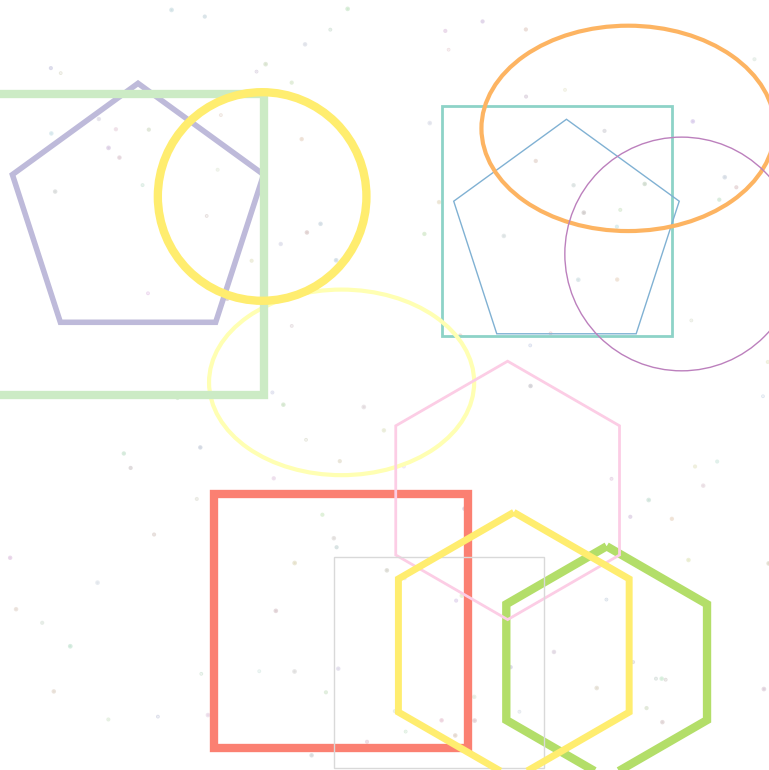[{"shape": "square", "thickness": 1, "radius": 0.75, "center": [0.723, 0.713]}, {"shape": "oval", "thickness": 1.5, "radius": 0.86, "center": [0.444, 0.503]}, {"shape": "pentagon", "thickness": 2, "radius": 0.86, "center": [0.179, 0.72]}, {"shape": "square", "thickness": 3, "radius": 0.83, "center": [0.443, 0.193]}, {"shape": "pentagon", "thickness": 0.5, "radius": 0.77, "center": [0.736, 0.691]}, {"shape": "oval", "thickness": 1.5, "radius": 0.95, "center": [0.816, 0.833]}, {"shape": "hexagon", "thickness": 3, "radius": 0.75, "center": [0.788, 0.14]}, {"shape": "hexagon", "thickness": 1, "radius": 0.84, "center": [0.659, 0.363]}, {"shape": "square", "thickness": 0.5, "radius": 0.68, "center": [0.57, 0.14]}, {"shape": "circle", "thickness": 0.5, "radius": 0.76, "center": [0.885, 0.67]}, {"shape": "square", "thickness": 3, "radius": 0.98, "center": [0.147, 0.683]}, {"shape": "hexagon", "thickness": 2.5, "radius": 0.87, "center": [0.667, 0.162]}, {"shape": "circle", "thickness": 3, "radius": 0.68, "center": [0.34, 0.745]}]